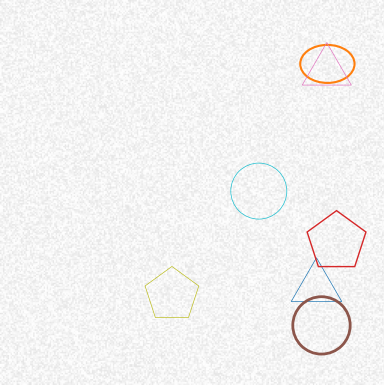[{"shape": "triangle", "thickness": 0.5, "radius": 0.38, "center": [0.822, 0.255]}, {"shape": "oval", "thickness": 1.5, "radius": 0.35, "center": [0.85, 0.834]}, {"shape": "pentagon", "thickness": 1, "radius": 0.4, "center": [0.874, 0.373]}, {"shape": "circle", "thickness": 2, "radius": 0.37, "center": [0.835, 0.155]}, {"shape": "triangle", "thickness": 0.5, "radius": 0.37, "center": [0.849, 0.816]}, {"shape": "pentagon", "thickness": 0.5, "radius": 0.37, "center": [0.447, 0.235]}, {"shape": "circle", "thickness": 0.5, "radius": 0.36, "center": [0.672, 0.504]}]